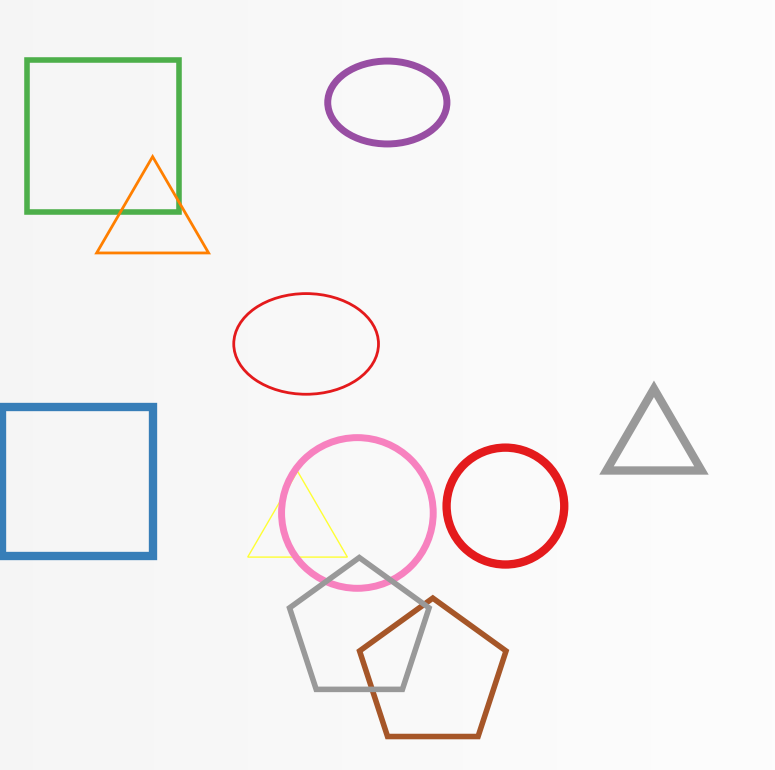[{"shape": "oval", "thickness": 1, "radius": 0.47, "center": [0.395, 0.553]}, {"shape": "circle", "thickness": 3, "radius": 0.38, "center": [0.652, 0.343]}, {"shape": "square", "thickness": 3, "radius": 0.49, "center": [0.1, 0.374]}, {"shape": "square", "thickness": 2, "radius": 0.49, "center": [0.133, 0.823]}, {"shape": "oval", "thickness": 2.5, "radius": 0.38, "center": [0.5, 0.867]}, {"shape": "triangle", "thickness": 1, "radius": 0.42, "center": [0.197, 0.713]}, {"shape": "triangle", "thickness": 0.5, "radius": 0.37, "center": [0.384, 0.314]}, {"shape": "pentagon", "thickness": 2, "radius": 0.5, "center": [0.558, 0.124]}, {"shape": "circle", "thickness": 2.5, "radius": 0.49, "center": [0.461, 0.334]}, {"shape": "pentagon", "thickness": 2, "radius": 0.47, "center": [0.464, 0.181]}, {"shape": "triangle", "thickness": 3, "radius": 0.35, "center": [0.844, 0.424]}]